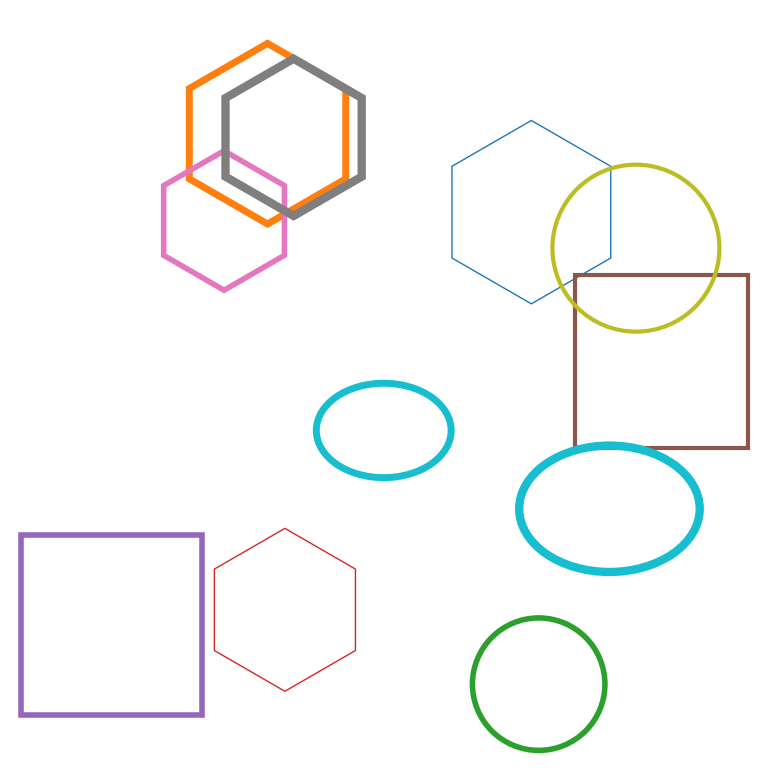[{"shape": "hexagon", "thickness": 0.5, "radius": 0.6, "center": [0.69, 0.724]}, {"shape": "hexagon", "thickness": 2.5, "radius": 0.59, "center": [0.347, 0.826]}, {"shape": "circle", "thickness": 2, "radius": 0.43, "center": [0.7, 0.111]}, {"shape": "hexagon", "thickness": 0.5, "radius": 0.53, "center": [0.37, 0.208]}, {"shape": "square", "thickness": 2, "radius": 0.59, "center": [0.145, 0.188]}, {"shape": "square", "thickness": 1.5, "radius": 0.56, "center": [0.859, 0.53]}, {"shape": "hexagon", "thickness": 2, "radius": 0.45, "center": [0.291, 0.714]}, {"shape": "hexagon", "thickness": 3, "radius": 0.51, "center": [0.381, 0.822]}, {"shape": "circle", "thickness": 1.5, "radius": 0.54, "center": [0.826, 0.678]}, {"shape": "oval", "thickness": 2.5, "radius": 0.44, "center": [0.498, 0.441]}, {"shape": "oval", "thickness": 3, "radius": 0.59, "center": [0.791, 0.339]}]